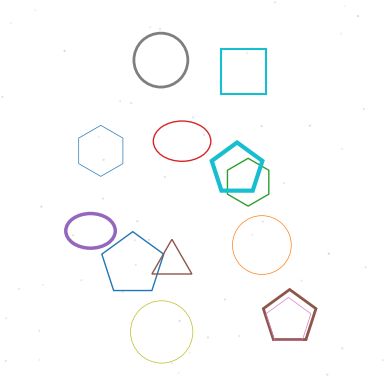[{"shape": "pentagon", "thickness": 1, "radius": 0.42, "center": [0.345, 0.314]}, {"shape": "hexagon", "thickness": 0.5, "radius": 0.33, "center": [0.262, 0.608]}, {"shape": "circle", "thickness": 0.5, "radius": 0.38, "center": [0.68, 0.363]}, {"shape": "hexagon", "thickness": 1, "radius": 0.31, "center": [0.645, 0.527]}, {"shape": "oval", "thickness": 1, "radius": 0.37, "center": [0.473, 0.633]}, {"shape": "oval", "thickness": 2.5, "radius": 0.32, "center": [0.235, 0.4]}, {"shape": "triangle", "thickness": 1, "radius": 0.3, "center": [0.447, 0.318]}, {"shape": "pentagon", "thickness": 2, "radius": 0.36, "center": [0.752, 0.176]}, {"shape": "pentagon", "thickness": 0.5, "radius": 0.31, "center": [0.749, 0.166]}, {"shape": "circle", "thickness": 2, "radius": 0.35, "center": [0.418, 0.844]}, {"shape": "circle", "thickness": 0.5, "radius": 0.4, "center": [0.42, 0.138]}, {"shape": "square", "thickness": 1.5, "radius": 0.29, "center": [0.632, 0.814]}, {"shape": "pentagon", "thickness": 3, "radius": 0.35, "center": [0.616, 0.561]}]